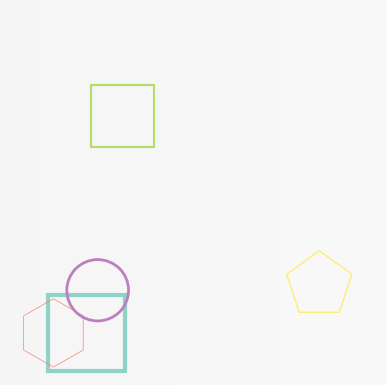[{"shape": "square", "thickness": 3, "radius": 0.49, "center": [0.223, 0.136]}, {"shape": "hexagon", "thickness": 0.5, "radius": 0.44, "center": [0.138, 0.135]}, {"shape": "square", "thickness": 1.5, "radius": 0.41, "center": [0.315, 0.699]}, {"shape": "circle", "thickness": 2, "radius": 0.4, "center": [0.252, 0.246]}, {"shape": "pentagon", "thickness": 1, "radius": 0.44, "center": [0.824, 0.26]}]